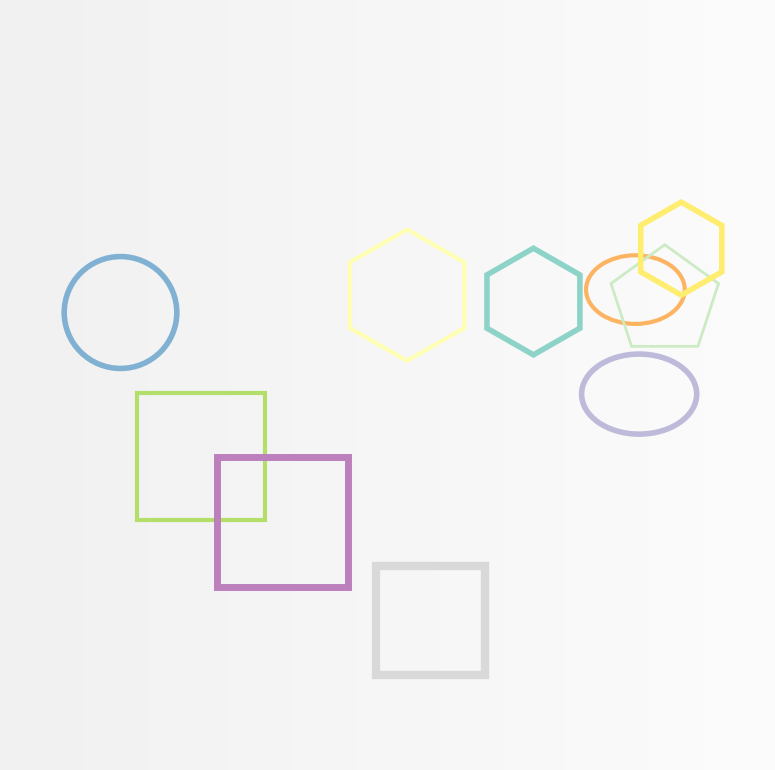[{"shape": "hexagon", "thickness": 2, "radius": 0.35, "center": [0.688, 0.608]}, {"shape": "hexagon", "thickness": 1.5, "radius": 0.43, "center": [0.525, 0.617]}, {"shape": "oval", "thickness": 2, "radius": 0.37, "center": [0.825, 0.488]}, {"shape": "circle", "thickness": 2, "radius": 0.36, "center": [0.155, 0.594]}, {"shape": "oval", "thickness": 1.5, "radius": 0.32, "center": [0.82, 0.624]}, {"shape": "square", "thickness": 1.5, "radius": 0.41, "center": [0.259, 0.407]}, {"shape": "square", "thickness": 3, "radius": 0.35, "center": [0.555, 0.194]}, {"shape": "square", "thickness": 2.5, "radius": 0.42, "center": [0.364, 0.322]}, {"shape": "pentagon", "thickness": 1, "radius": 0.36, "center": [0.858, 0.609]}, {"shape": "hexagon", "thickness": 2, "radius": 0.3, "center": [0.879, 0.677]}]